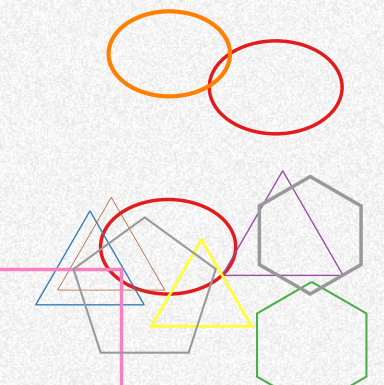[{"shape": "oval", "thickness": 2.5, "radius": 0.86, "center": [0.716, 0.773]}, {"shape": "oval", "thickness": 2.5, "radius": 0.88, "center": [0.437, 0.359]}, {"shape": "triangle", "thickness": 1, "radius": 0.81, "center": [0.234, 0.29]}, {"shape": "hexagon", "thickness": 1.5, "radius": 0.82, "center": [0.81, 0.104]}, {"shape": "triangle", "thickness": 1, "radius": 0.91, "center": [0.734, 0.375]}, {"shape": "oval", "thickness": 3, "radius": 0.79, "center": [0.44, 0.86]}, {"shape": "triangle", "thickness": 2, "radius": 0.75, "center": [0.523, 0.228]}, {"shape": "triangle", "thickness": 0.5, "radius": 0.8, "center": [0.289, 0.327]}, {"shape": "square", "thickness": 2.5, "radius": 0.8, "center": [0.155, 0.14]}, {"shape": "hexagon", "thickness": 2.5, "radius": 0.76, "center": [0.806, 0.389]}, {"shape": "pentagon", "thickness": 1.5, "radius": 0.97, "center": [0.376, 0.241]}]